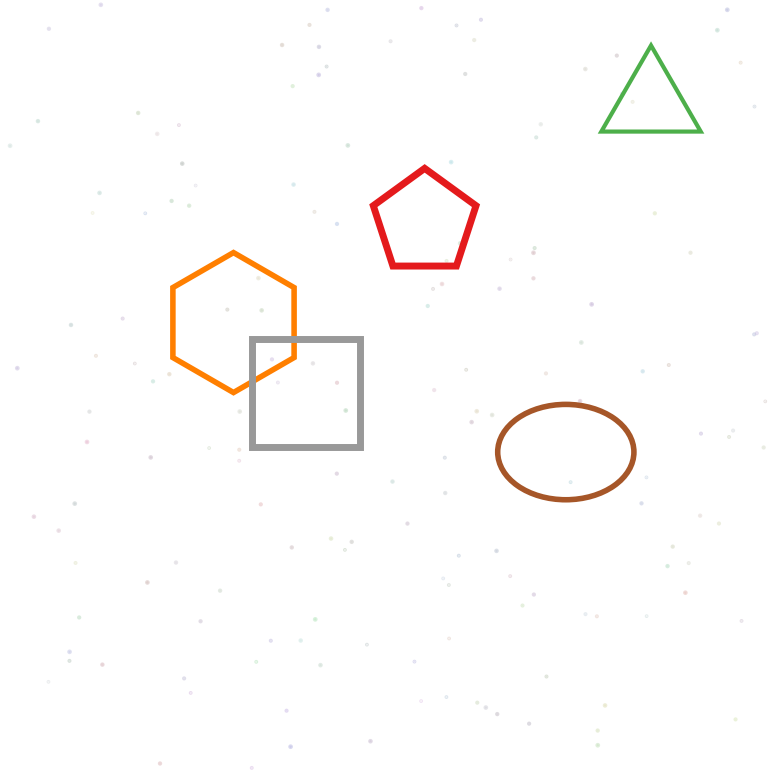[{"shape": "pentagon", "thickness": 2.5, "radius": 0.35, "center": [0.552, 0.711]}, {"shape": "triangle", "thickness": 1.5, "radius": 0.37, "center": [0.846, 0.866]}, {"shape": "hexagon", "thickness": 2, "radius": 0.45, "center": [0.303, 0.581]}, {"shape": "oval", "thickness": 2, "radius": 0.44, "center": [0.735, 0.413]}, {"shape": "square", "thickness": 2.5, "radius": 0.35, "center": [0.397, 0.49]}]